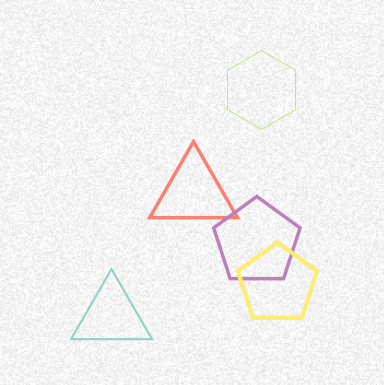[{"shape": "triangle", "thickness": 1.5, "radius": 0.61, "center": [0.29, 0.18]}, {"shape": "triangle", "thickness": 2.5, "radius": 0.66, "center": [0.503, 0.501]}, {"shape": "hexagon", "thickness": 0.5, "radius": 0.51, "center": [0.679, 0.766]}, {"shape": "pentagon", "thickness": 2.5, "radius": 0.59, "center": [0.667, 0.372]}, {"shape": "pentagon", "thickness": 3, "radius": 0.54, "center": [0.721, 0.262]}]